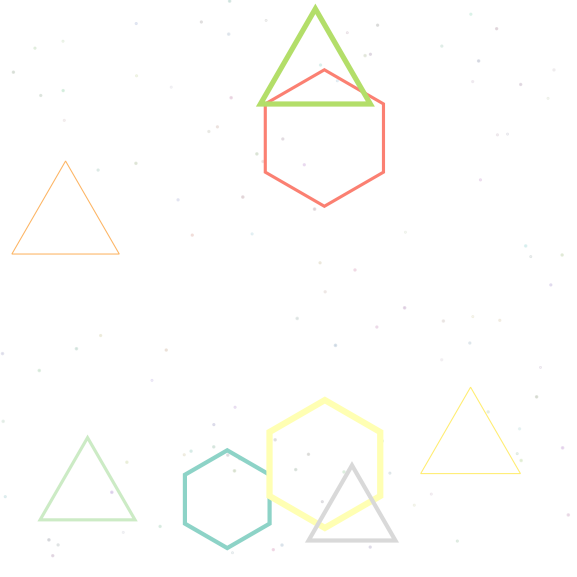[{"shape": "hexagon", "thickness": 2, "radius": 0.42, "center": [0.394, 0.135]}, {"shape": "hexagon", "thickness": 3, "radius": 0.55, "center": [0.563, 0.196]}, {"shape": "hexagon", "thickness": 1.5, "radius": 0.59, "center": [0.562, 0.76]}, {"shape": "triangle", "thickness": 0.5, "radius": 0.54, "center": [0.114, 0.613]}, {"shape": "triangle", "thickness": 2.5, "radius": 0.55, "center": [0.546, 0.874]}, {"shape": "triangle", "thickness": 2, "radius": 0.43, "center": [0.609, 0.107]}, {"shape": "triangle", "thickness": 1.5, "radius": 0.47, "center": [0.152, 0.146]}, {"shape": "triangle", "thickness": 0.5, "radius": 0.5, "center": [0.815, 0.229]}]